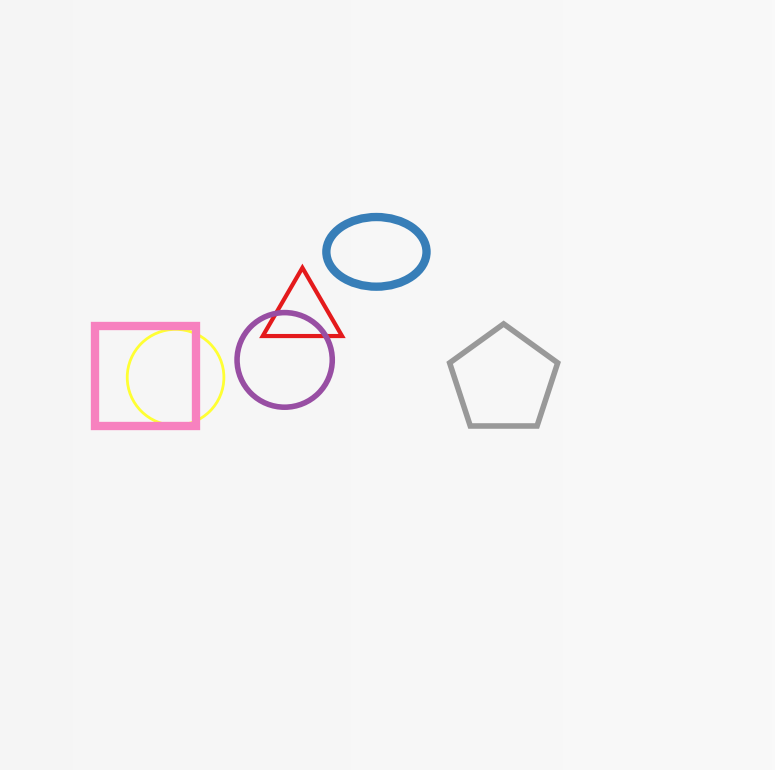[{"shape": "triangle", "thickness": 1.5, "radius": 0.3, "center": [0.39, 0.593]}, {"shape": "oval", "thickness": 3, "radius": 0.32, "center": [0.486, 0.673]}, {"shape": "circle", "thickness": 2, "radius": 0.31, "center": [0.367, 0.533]}, {"shape": "circle", "thickness": 1, "radius": 0.31, "center": [0.227, 0.51]}, {"shape": "square", "thickness": 3, "radius": 0.32, "center": [0.188, 0.512]}, {"shape": "pentagon", "thickness": 2, "radius": 0.37, "center": [0.65, 0.506]}]